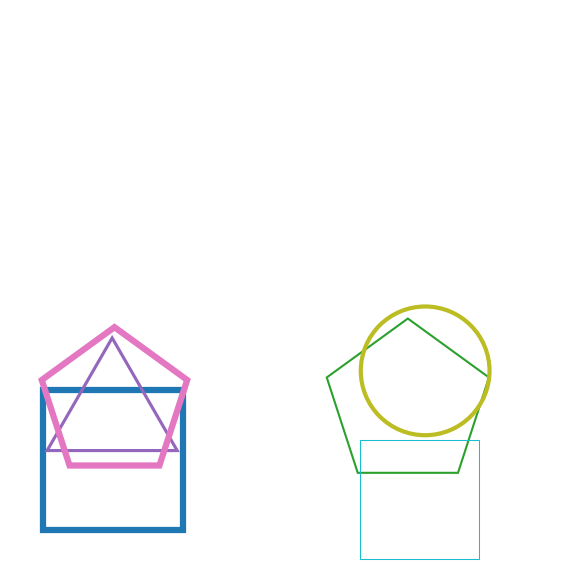[{"shape": "square", "thickness": 3, "radius": 0.61, "center": [0.196, 0.203]}, {"shape": "pentagon", "thickness": 1, "radius": 0.74, "center": [0.706, 0.3]}, {"shape": "triangle", "thickness": 1.5, "radius": 0.65, "center": [0.194, 0.284]}, {"shape": "pentagon", "thickness": 3, "radius": 0.66, "center": [0.198, 0.3]}, {"shape": "circle", "thickness": 2, "radius": 0.56, "center": [0.736, 0.357]}, {"shape": "square", "thickness": 0.5, "radius": 0.51, "center": [0.726, 0.134]}]